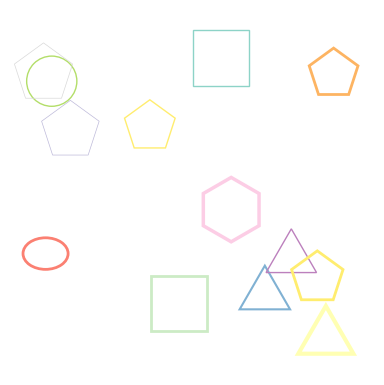[{"shape": "square", "thickness": 1, "radius": 0.36, "center": [0.573, 0.848]}, {"shape": "triangle", "thickness": 3, "radius": 0.41, "center": [0.846, 0.123]}, {"shape": "pentagon", "thickness": 0.5, "radius": 0.39, "center": [0.183, 0.661]}, {"shape": "oval", "thickness": 2, "radius": 0.29, "center": [0.118, 0.341]}, {"shape": "triangle", "thickness": 1.5, "radius": 0.38, "center": [0.688, 0.234]}, {"shape": "pentagon", "thickness": 2, "radius": 0.33, "center": [0.867, 0.808]}, {"shape": "circle", "thickness": 1, "radius": 0.33, "center": [0.134, 0.789]}, {"shape": "hexagon", "thickness": 2.5, "radius": 0.42, "center": [0.6, 0.456]}, {"shape": "pentagon", "thickness": 0.5, "radius": 0.4, "center": [0.113, 0.809]}, {"shape": "triangle", "thickness": 1, "radius": 0.38, "center": [0.757, 0.33]}, {"shape": "square", "thickness": 2, "radius": 0.36, "center": [0.465, 0.212]}, {"shape": "pentagon", "thickness": 1, "radius": 0.35, "center": [0.389, 0.672]}, {"shape": "pentagon", "thickness": 2, "radius": 0.35, "center": [0.824, 0.278]}]